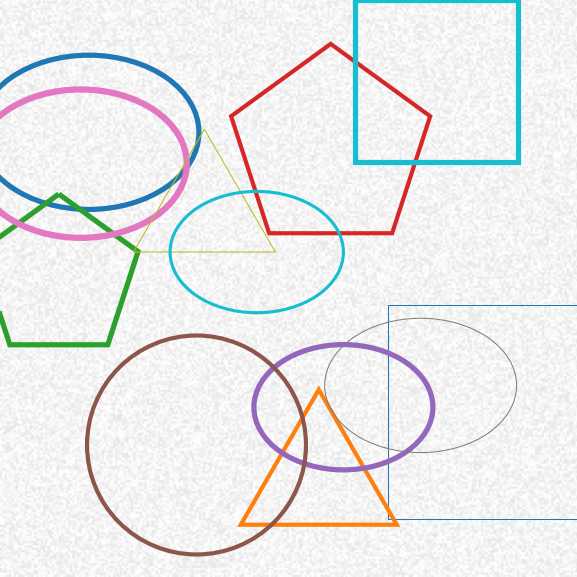[{"shape": "square", "thickness": 0.5, "radius": 0.93, "center": [0.857, 0.286]}, {"shape": "oval", "thickness": 2.5, "radius": 0.95, "center": [0.154, 0.77]}, {"shape": "triangle", "thickness": 2, "radius": 0.78, "center": [0.552, 0.169]}, {"shape": "pentagon", "thickness": 2.5, "radius": 0.72, "center": [0.102, 0.519]}, {"shape": "pentagon", "thickness": 2, "radius": 0.91, "center": [0.573, 0.742]}, {"shape": "oval", "thickness": 2.5, "radius": 0.77, "center": [0.595, 0.294]}, {"shape": "circle", "thickness": 2, "radius": 0.95, "center": [0.34, 0.229]}, {"shape": "oval", "thickness": 3, "radius": 0.92, "center": [0.14, 0.716]}, {"shape": "oval", "thickness": 0.5, "radius": 0.83, "center": [0.728, 0.332]}, {"shape": "triangle", "thickness": 0.5, "radius": 0.71, "center": [0.354, 0.634]}, {"shape": "square", "thickness": 2.5, "radius": 0.7, "center": [0.756, 0.859]}, {"shape": "oval", "thickness": 1.5, "radius": 0.75, "center": [0.445, 0.563]}]